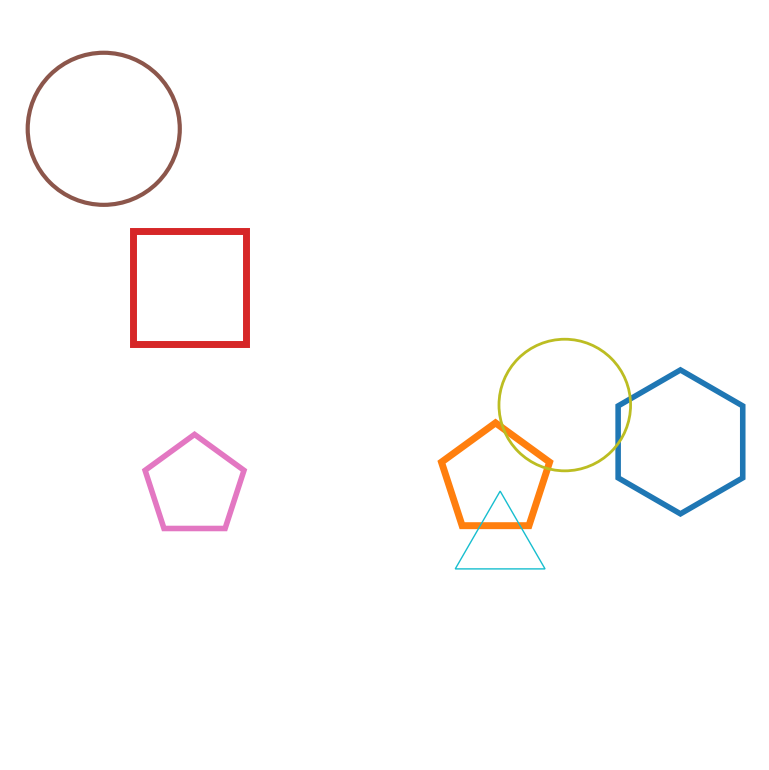[{"shape": "hexagon", "thickness": 2, "radius": 0.47, "center": [0.884, 0.426]}, {"shape": "pentagon", "thickness": 2.5, "radius": 0.37, "center": [0.644, 0.377]}, {"shape": "square", "thickness": 2.5, "radius": 0.37, "center": [0.246, 0.627]}, {"shape": "circle", "thickness": 1.5, "radius": 0.49, "center": [0.135, 0.833]}, {"shape": "pentagon", "thickness": 2, "radius": 0.34, "center": [0.253, 0.368]}, {"shape": "circle", "thickness": 1, "radius": 0.43, "center": [0.733, 0.474]}, {"shape": "triangle", "thickness": 0.5, "radius": 0.34, "center": [0.65, 0.295]}]